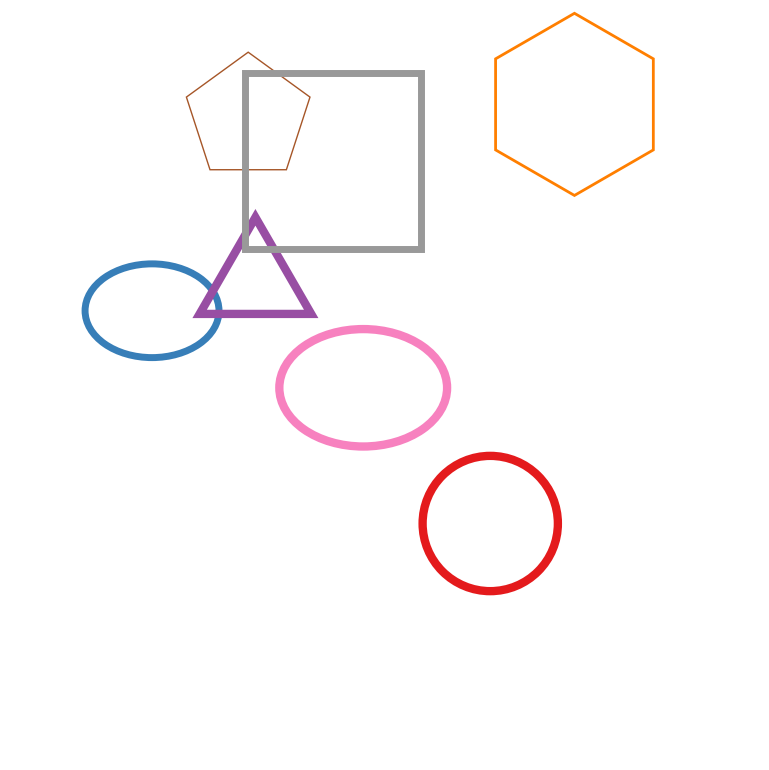[{"shape": "circle", "thickness": 3, "radius": 0.44, "center": [0.637, 0.32]}, {"shape": "oval", "thickness": 2.5, "radius": 0.43, "center": [0.197, 0.596]}, {"shape": "triangle", "thickness": 3, "radius": 0.42, "center": [0.332, 0.634]}, {"shape": "hexagon", "thickness": 1, "radius": 0.59, "center": [0.746, 0.864]}, {"shape": "pentagon", "thickness": 0.5, "radius": 0.42, "center": [0.322, 0.848]}, {"shape": "oval", "thickness": 3, "radius": 0.54, "center": [0.472, 0.496]}, {"shape": "square", "thickness": 2.5, "radius": 0.57, "center": [0.433, 0.791]}]